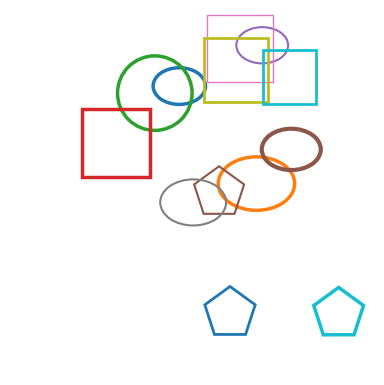[{"shape": "pentagon", "thickness": 2, "radius": 0.34, "center": [0.597, 0.187]}, {"shape": "oval", "thickness": 2.5, "radius": 0.34, "center": [0.466, 0.776]}, {"shape": "oval", "thickness": 2.5, "radius": 0.5, "center": [0.666, 0.523]}, {"shape": "circle", "thickness": 2.5, "radius": 0.48, "center": [0.402, 0.758]}, {"shape": "square", "thickness": 2.5, "radius": 0.44, "center": [0.301, 0.629]}, {"shape": "oval", "thickness": 1.5, "radius": 0.34, "center": [0.681, 0.882]}, {"shape": "oval", "thickness": 3, "radius": 0.38, "center": [0.757, 0.612]}, {"shape": "pentagon", "thickness": 1.5, "radius": 0.34, "center": [0.569, 0.5]}, {"shape": "square", "thickness": 1, "radius": 0.43, "center": [0.624, 0.875]}, {"shape": "oval", "thickness": 1.5, "radius": 0.43, "center": [0.502, 0.474]}, {"shape": "square", "thickness": 2, "radius": 0.42, "center": [0.613, 0.818]}, {"shape": "pentagon", "thickness": 2.5, "radius": 0.34, "center": [0.88, 0.185]}, {"shape": "square", "thickness": 2, "radius": 0.35, "center": [0.752, 0.8]}]